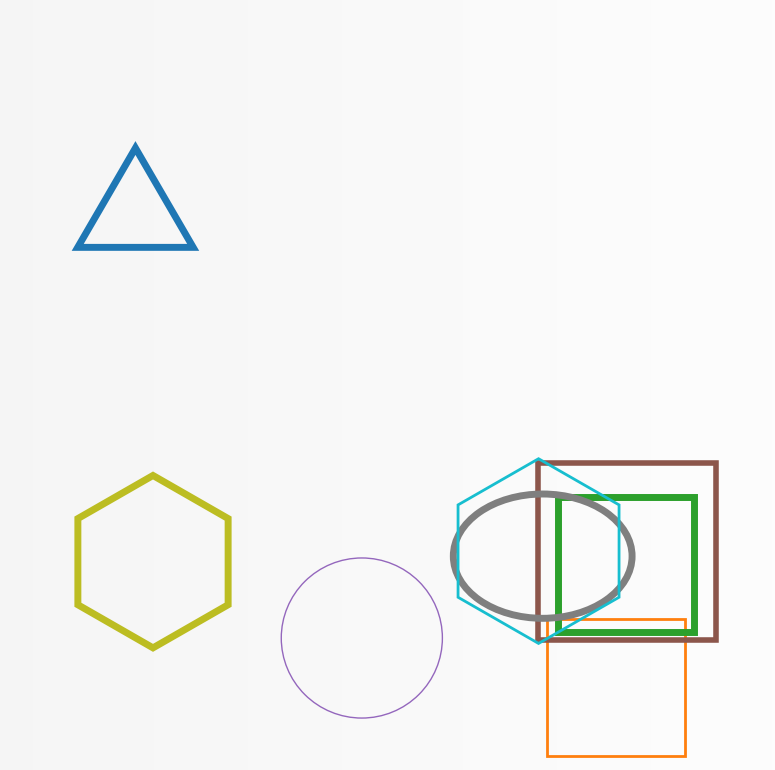[{"shape": "triangle", "thickness": 2.5, "radius": 0.43, "center": [0.175, 0.722]}, {"shape": "square", "thickness": 1, "radius": 0.45, "center": [0.795, 0.107]}, {"shape": "square", "thickness": 2.5, "radius": 0.44, "center": [0.808, 0.267]}, {"shape": "circle", "thickness": 0.5, "radius": 0.52, "center": [0.467, 0.171]}, {"shape": "square", "thickness": 2, "radius": 0.58, "center": [0.809, 0.284]}, {"shape": "oval", "thickness": 2.5, "radius": 0.58, "center": [0.7, 0.278]}, {"shape": "hexagon", "thickness": 2.5, "radius": 0.56, "center": [0.197, 0.271]}, {"shape": "hexagon", "thickness": 1, "radius": 0.6, "center": [0.695, 0.284]}]